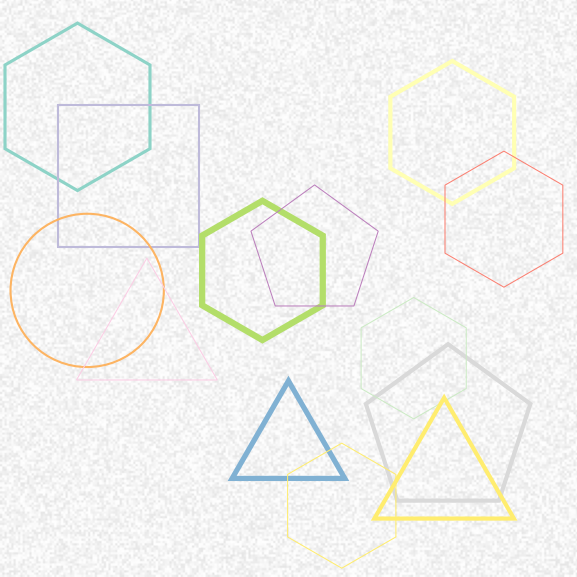[{"shape": "hexagon", "thickness": 1.5, "radius": 0.72, "center": [0.134, 0.814]}, {"shape": "hexagon", "thickness": 2, "radius": 0.62, "center": [0.783, 0.77]}, {"shape": "square", "thickness": 1, "radius": 0.61, "center": [0.222, 0.694]}, {"shape": "hexagon", "thickness": 0.5, "radius": 0.59, "center": [0.873, 0.62]}, {"shape": "triangle", "thickness": 2.5, "radius": 0.56, "center": [0.499, 0.227]}, {"shape": "circle", "thickness": 1, "radius": 0.66, "center": [0.151, 0.496]}, {"shape": "hexagon", "thickness": 3, "radius": 0.6, "center": [0.454, 0.531]}, {"shape": "triangle", "thickness": 0.5, "radius": 0.7, "center": [0.254, 0.412]}, {"shape": "pentagon", "thickness": 2, "radius": 0.75, "center": [0.776, 0.253]}, {"shape": "pentagon", "thickness": 0.5, "radius": 0.58, "center": [0.545, 0.563]}, {"shape": "hexagon", "thickness": 0.5, "radius": 0.53, "center": [0.716, 0.379]}, {"shape": "triangle", "thickness": 2, "radius": 0.7, "center": [0.769, 0.171]}, {"shape": "hexagon", "thickness": 0.5, "radius": 0.54, "center": [0.592, 0.124]}]